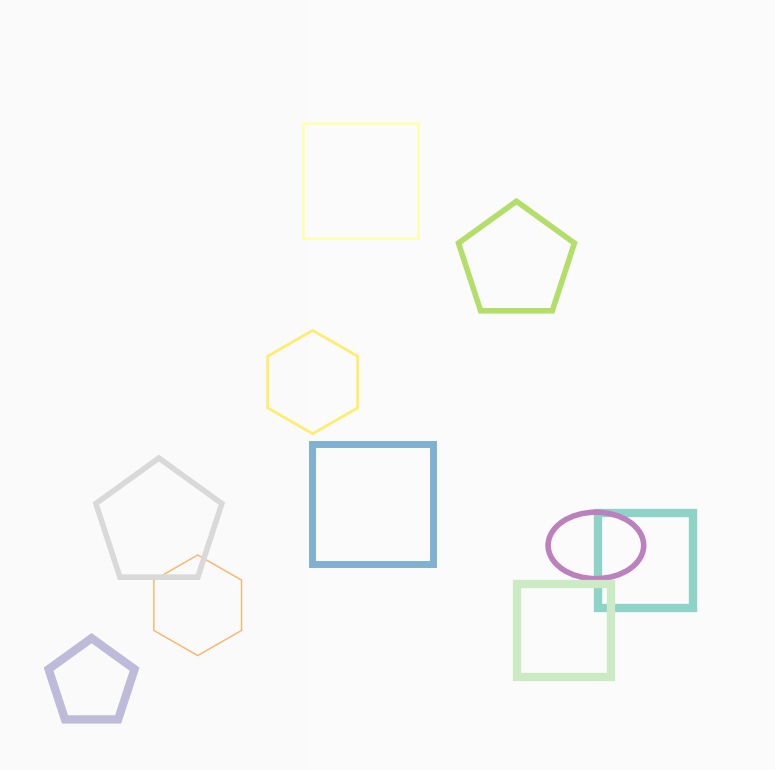[{"shape": "square", "thickness": 3, "radius": 0.31, "center": [0.833, 0.272]}, {"shape": "square", "thickness": 1, "radius": 0.37, "center": [0.465, 0.765]}, {"shape": "pentagon", "thickness": 3, "radius": 0.29, "center": [0.118, 0.113]}, {"shape": "square", "thickness": 2.5, "radius": 0.39, "center": [0.481, 0.346]}, {"shape": "hexagon", "thickness": 0.5, "radius": 0.33, "center": [0.255, 0.214]}, {"shape": "pentagon", "thickness": 2, "radius": 0.39, "center": [0.666, 0.66]}, {"shape": "pentagon", "thickness": 2, "radius": 0.43, "center": [0.205, 0.32]}, {"shape": "oval", "thickness": 2, "radius": 0.31, "center": [0.769, 0.292]}, {"shape": "square", "thickness": 3, "radius": 0.3, "center": [0.727, 0.181]}, {"shape": "hexagon", "thickness": 1, "radius": 0.34, "center": [0.403, 0.504]}]